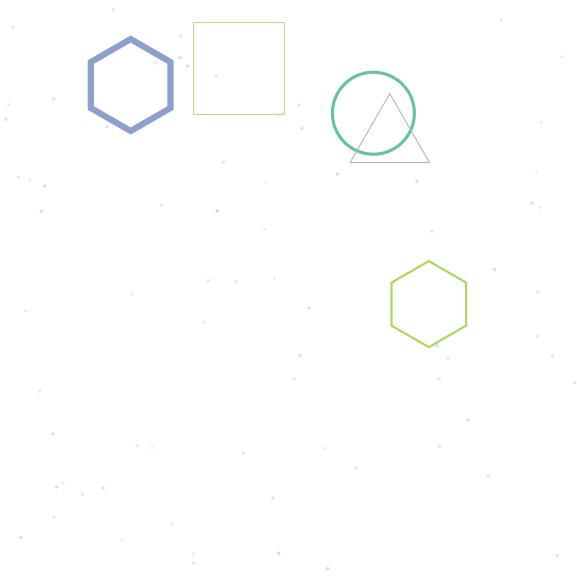[{"shape": "circle", "thickness": 1.5, "radius": 0.35, "center": [0.647, 0.803]}, {"shape": "hexagon", "thickness": 3, "radius": 0.4, "center": [0.226, 0.852]}, {"shape": "hexagon", "thickness": 1, "radius": 0.37, "center": [0.743, 0.473]}, {"shape": "square", "thickness": 0.5, "radius": 0.4, "center": [0.413, 0.881]}, {"shape": "triangle", "thickness": 0.5, "radius": 0.4, "center": [0.675, 0.757]}]